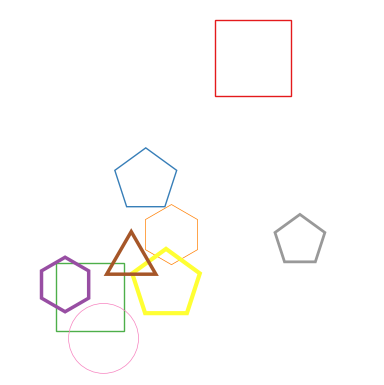[{"shape": "square", "thickness": 1, "radius": 0.49, "center": [0.658, 0.85]}, {"shape": "pentagon", "thickness": 1, "radius": 0.42, "center": [0.379, 0.531]}, {"shape": "square", "thickness": 1, "radius": 0.44, "center": [0.233, 0.229]}, {"shape": "hexagon", "thickness": 2.5, "radius": 0.35, "center": [0.169, 0.261]}, {"shape": "hexagon", "thickness": 0.5, "radius": 0.39, "center": [0.445, 0.391]}, {"shape": "pentagon", "thickness": 3, "radius": 0.46, "center": [0.431, 0.261]}, {"shape": "triangle", "thickness": 2.5, "radius": 0.37, "center": [0.341, 0.325]}, {"shape": "circle", "thickness": 0.5, "radius": 0.45, "center": [0.269, 0.121]}, {"shape": "pentagon", "thickness": 2, "radius": 0.34, "center": [0.779, 0.375]}]